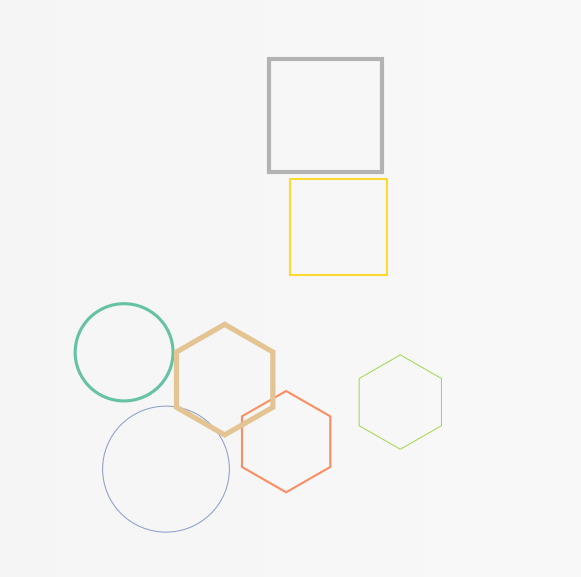[{"shape": "circle", "thickness": 1.5, "radius": 0.42, "center": [0.213, 0.389]}, {"shape": "hexagon", "thickness": 1, "radius": 0.44, "center": [0.492, 0.234]}, {"shape": "circle", "thickness": 0.5, "radius": 0.55, "center": [0.286, 0.187]}, {"shape": "hexagon", "thickness": 0.5, "radius": 0.41, "center": [0.689, 0.303]}, {"shape": "square", "thickness": 1, "radius": 0.42, "center": [0.582, 0.607]}, {"shape": "hexagon", "thickness": 2.5, "radius": 0.48, "center": [0.387, 0.342]}, {"shape": "square", "thickness": 2, "radius": 0.49, "center": [0.56, 0.799]}]